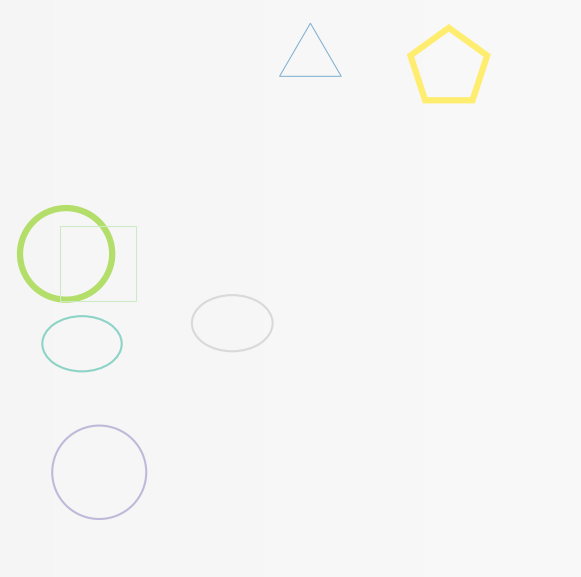[{"shape": "oval", "thickness": 1, "radius": 0.34, "center": [0.141, 0.404]}, {"shape": "circle", "thickness": 1, "radius": 0.4, "center": [0.171, 0.181]}, {"shape": "triangle", "thickness": 0.5, "radius": 0.31, "center": [0.534, 0.898]}, {"shape": "circle", "thickness": 3, "radius": 0.4, "center": [0.114, 0.56]}, {"shape": "oval", "thickness": 1, "radius": 0.35, "center": [0.4, 0.439]}, {"shape": "square", "thickness": 0.5, "radius": 0.33, "center": [0.168, 0.543]}, {"shape": "pentagon", "thickness": 3, "radius": 0.35, "center": [0.772, 0.882]}]